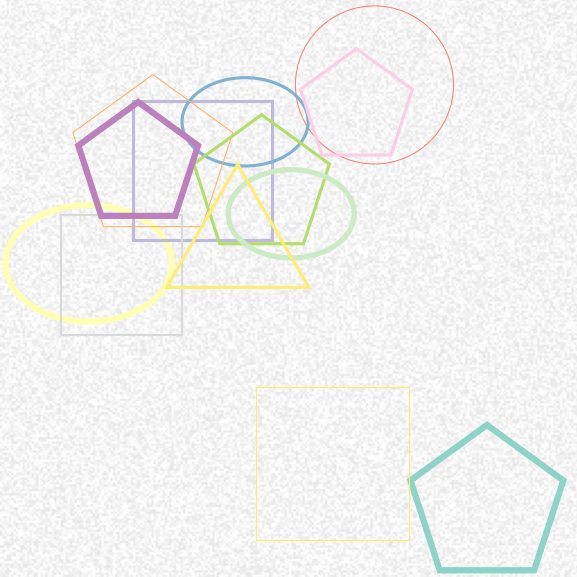[{"shape": "pentagon", "thickness": 3, "radius": 0.7, "center": [0.843, 0.124]}, {"shape": "oval", "thickness": 3, "radius": 0.72, "center": [0.154, 0.543]}, {"shape": "square", "thickness": 1.5, "radius": 0.6, "center": [0.35, 0.704]}, {"shape": "circle", "thickness": 0.5, "radius": 0.68, "center": [0.648, 0.852]}, {"shape": "oval", "thickness": 1.5, "radius": 0.55, "center": [0.424, 0.788]}, {"shape": "pentagon", "thickness": 0.5, "radius": 0.73, "center": [0.265, 0.725]}, {"shape": "pentagon", "thickness": 1.5, "radius": 0.62, "center": [0.453, 0.677]}, {"shape": "pentagon", "thickness": 1.5, "radius": 0.51, "center": [0.617, 0.813]}, {"shape": "square", "thickness": 1, "radius": 0.52, "center": [0.21, 0.523]}, {"shape": "pentagon", "thickness": 3, "radius": 0.54, "center": [0.239, 0.713]}, {"shape": "oval", "thickness": 2.5, "radius": 0.55, "center": [0.504, 0.629]}, {"shape": "triangle", "thickness": 1.5, "radius": 0.71, "center": [0.412, 0.573]}, {"shape": "square", "thickness": 0.5, "radius": 0.66, "center": [0.575, 0.197]}]